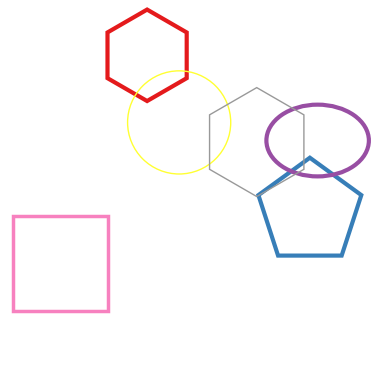[{"shape": "hexagon", "thickness": 3, "radius": 0.59, "center": [0.382, 0.856]}, {"shape": "pentagon", "thickness": 3, "radius": 0.7, "center": [0.805, 0.45]}, {"shape": "oval", "thickness": 3, "radius": 0.67, "center": [0.825, 0.635]}, {"shape": "circle", "thickness": 1, "radius": 0.67, "center": [0.465, 0.682]}, {"shape": "square", "thickness": 2.5, "radius": 0.62, "center": [0.157, 0.316]}, {"shape": "hexagon", "thickness": 1, "radius": 0.71, "center": [0.667, 0.631]}]